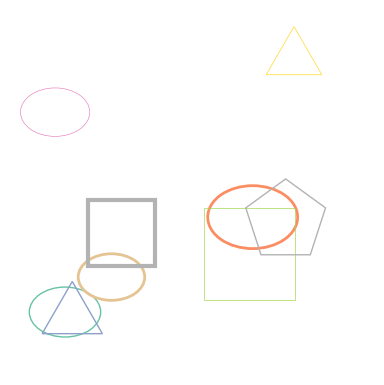[{"shape": "oval", "thickness": 1, "radius": 0.46, "center": [0.169, 0.19]}, {"shape": "oval", "thickness": 2, "radius": 0.58, "center": [0.656, 0.436]}, {"shape": "triangle", "thickness": 1, "radius": 0.45, "center": [0.188, 0.178]}, {"shape": "oval", "thickness": 0.5, "radius": 0.45, "center": [0.143, 0.709]}, {"shape": "square", "thickness": 0.5, "radius": 0.59, "center": [0.648, 0.34]}, {"shape": "triangle", "thickness": 0.5, "radius": 0.42, "center": [0.764, 0.848]}, {"shape": "oval", "thickness": 2, "radius": 0.43, "center": [0.29, 0.28]}, {"shape": "pentagon", "thickness": 1, "radius": 0.54, "center": [0.742, 0.426]}, {"shape": "square", "thickness": 3, "radius": 0.43, "center": [0.316, 0.394]}]